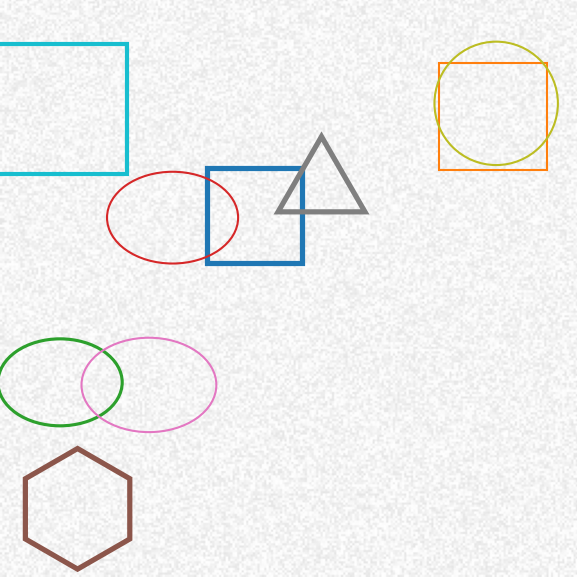[{"shape": "square", "thickness": 2.5, "radius": 0.41, "center": [0.441, 0.626]}, {"shape": "square", "thickness": 1, "radius": 0.47, "center": [0.854, 0.797]}, {"shape": "oval", "thickness": 1.5, "radius": 0.54, "center": [0.104, 0.337]}, {"shape": "oval", "thickness": 1, "radius": 0.57, "center": [0.299, 0.622]}, {"shape": "hexagon", "thickness": 2.5, "radius": 0.52, "center": [0.134, 0.118]}, {"shape": "oval", "thickness": 1, "radius": 0.58, "center": [0.258, 0.333]}, {"shape": "triangle", "thickness": 2.5, "radius": 0.43, "center": [0.557, 0.676]}, {"shape": "circle", "thickness": 1, "radius": 0.53, "center": [0.859, 0.82]}, {"shape": "square", "thickness": 2, "radius": 0.56, "center": [0.107, 0.81]}]